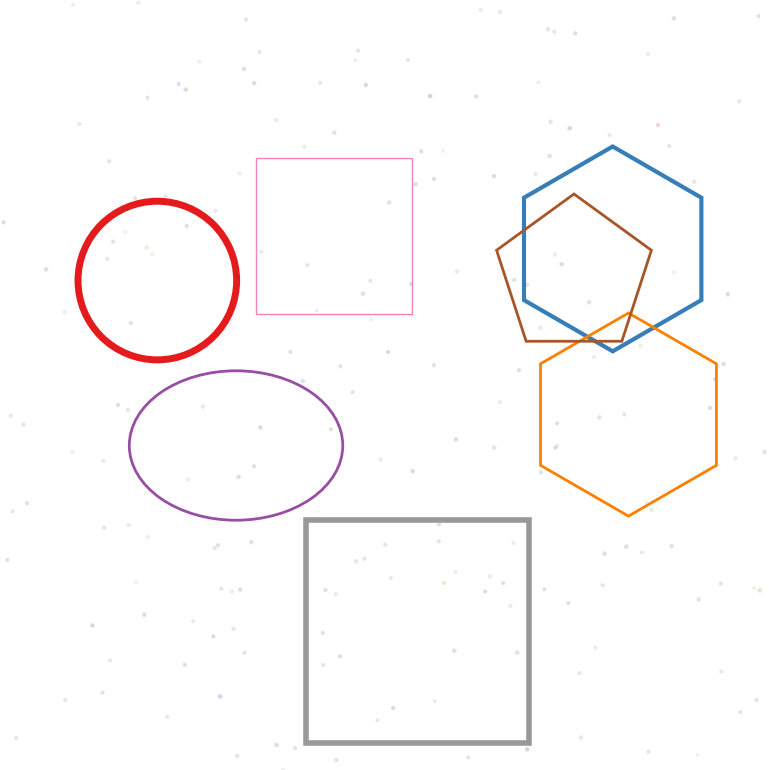[{"shape": "circle", "thickness": 2.5, "radius": 0.52, "center": [0.204, 0.636]}, {"shape": "hexagon", "thickness": 1.5, "radius": 0.66, "center": [0.796, 0.677]}, {"shape": "oval", "thickness": 1, "radius": 0.69, "center": [0.307, 0.421]}, {"shape": "hexagon", "thickness": 1, "radius": 0.66, "center": [0.816, 0.462]}, {"shape": "pentagon", "thickness": 1, "radius": 0.53, "center": [0.745, 0.642]}, {"shape": "square", "thickness": 0.5, "radius": 0.51, "center": [0.434, 0.694]}, {"shape": "square", "thickness": 2, "radius": 0.72, "center": [0.542, 0.179]}]